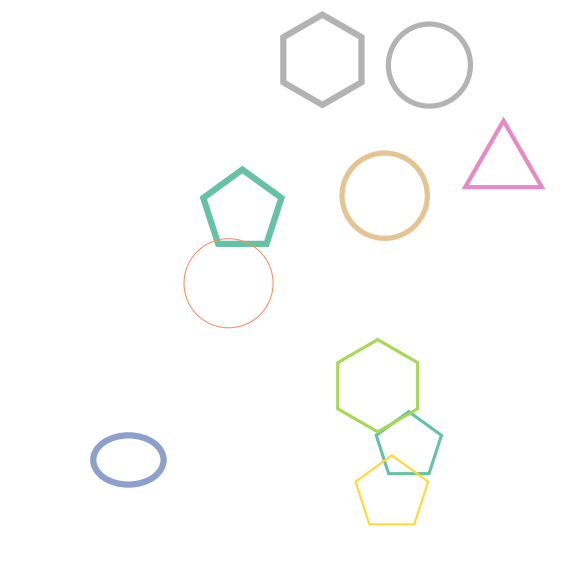[{"shape": "pentagon", "thickness": 1.5, "radius": 0.3, "center": [0.708, 0.227]}, {"shape": "pentagon", "thickness": 3, "radius": 0.36, "center": [0.42, 0.634]}, {"shape": "circle", "thickness": 0.5, "radius": 0.39, "center": [0.396, 0.509]}, {"shape": "oval", "thickness": 3, "radius": 0.3, "center": [0.222, 0.203]}, {"shape": "triangle", "thickness": 2, "radius": 0.38, "center": [0.872, 0.713]}, {"shape": "hexagon", "thickness": 1.5, "radius": 0.4, "center": [0.654, 0.331]}, {"shape": "pentagon", "thickness": 1, "radius": 0.33, "center": [0.678, 0.145]}, {"shape": "circle", "thickness": 2.5, "radius": 0.37, "center": [0.666, 0.66]}, {"shape": "circle", "thickness": 2.5, "radius": 0.36, "center": [0.744, 0.886]}, {"shape": "hexagon", "thickness": 3, "radius": 0.39, "center": [0.558, 0.896]}]